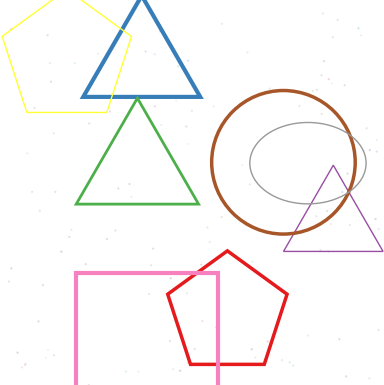[{"shape": "pentagon", "thickness": 2.5, "radius": 0.81, "center": [0.591, 0.185]}, {"shape": "triangle", "thickness": 3, "radius": 0.88, "center": [0.368, 0.836]}, {"shape": "triangle", "thickness": 2, "radius": 0.92, "center": [0.357, 0.562]}, {"shape": "triangle", "thickness": 1, "radius": 0.75, "center": [0.866, 0.422]}, {"shape": "pentagon", "thickness": 1, "radius": 0.88, "center": [0.174, 0.851]}, {"shape": "circle", "thickness": 2.5, "radius": 0.93, "center": [0.736, 0.578]}, {"shape": "square", "thickness": 3, "radius": 0.92, "center": [0.382, 0.107]}, {"shape": "oval", "thickness": 1, "radius": 0.76, "center": [0.8, 0.576]}]